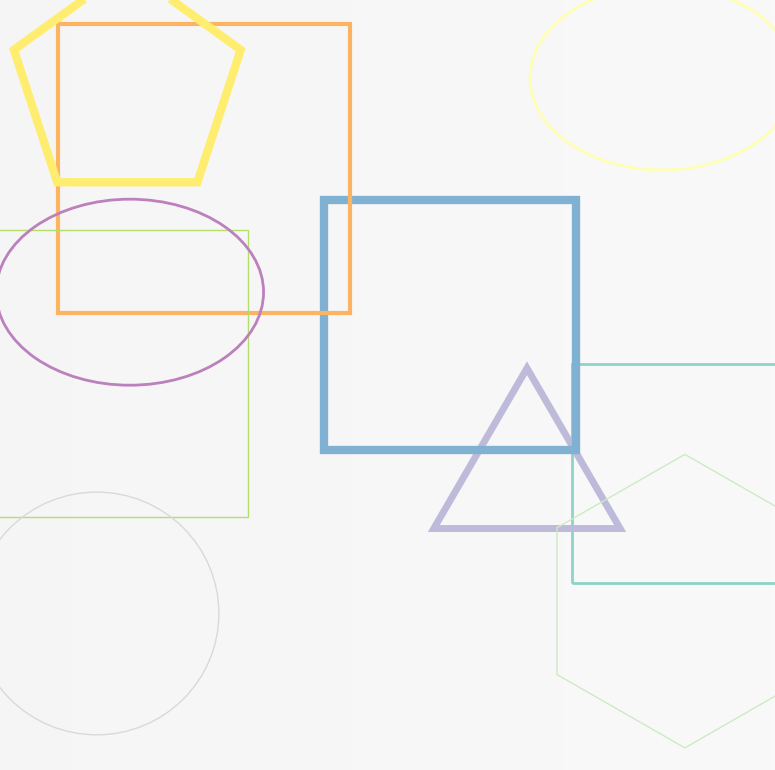[{"shape": "square", "thickness": 1, "radius": 0.71, "center": [0.881, 0.385]}, {"shape": "oval", "thickness": 1, "radius": 0.85, "center": [0.855, 0.899]}, {"shape": "triangle", "thickness": 2.5, "radius": 0.69, "center": [0.68, 0.383]}, {"shape": "square", "thickness": 3, "radius": 0.81, "center": [0.58, 0.578]}, {"shape": "square", "thickness": 1.5, "radius": 0.94, "center": [0.263, 0.781]}, {"shape": "square", "thickness": 0.5, "radius": 0.93, "center": [0.133, 0.514]}, {"shape": "circle", "thickness": 0.5, "radius": 0.79, "center": [0.125, 0.203]}, {"shape": "oval", "thickness": 1, "radius": 0.86, "center": [0.168, 0.621]}, {"shape": "hexagon", "thickness": 0.5, "radius": 0.95, "center": [0.884, 0.219]}, {"shape": "pentagon", "thickness": 3, "radius": 0.77, "center": [0.164, 0.888]}]